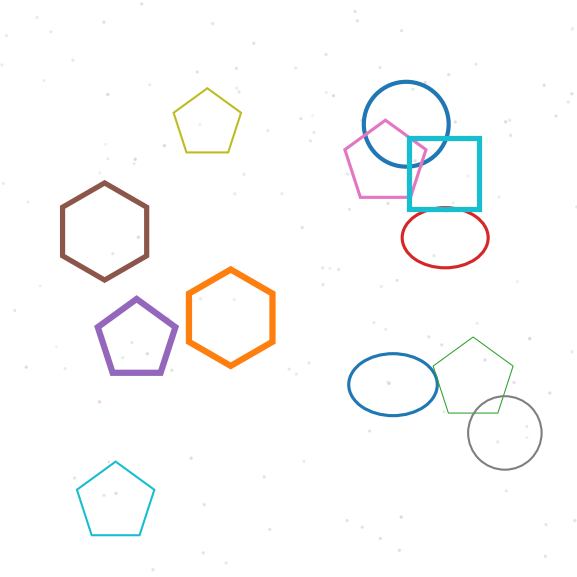[{"shape": "circle", "thickness": 2, "radius": 0.37, "center": [0.703, 0.784]}, {"shape": "oval", "thickness": 1.5, "radius": 0.38, "center": [0.681, 0.333]}, {"shape": "hexagon", "thickness": 3, "radius": 0.42, "center": [0.4, 0.449]}, {"shape": "pentagon", "thickness": 0.5, "radius": 0.36, "center": [0.819, 0.343]}, {"shape": "oval", "thickness": 1.5, "radius": 0.37, "center": [0.771, 0.588]}, {"shape": "pentagon", "thickness": 3, "radius": 0.35, "center": [0.237, 0.411]}, {"shape": "hexagon", "thickness": 2.5, "radius": 0.42, "center": [0.181, 0.598]}, {"shape": "pentagon", "thickness": 1.5, "radius": 0.37, "center": [0.667, 0.717]}, {"shape": "circle", "thickness": 1, "radius": 0.32, "center": [0.874, 0.249]}, {"shape": "pentagon", "thickness": 1, "radius": 0.31, "center": [0.359, 0.785]}, {"shape": "pentagon", "thickness": 1, "radius": 0.35, "center": [0.2, 0.129]}, {"shape": "square", "thickness": 2.5, "radius": 0.3, "center": [0.769, 0.699]}]